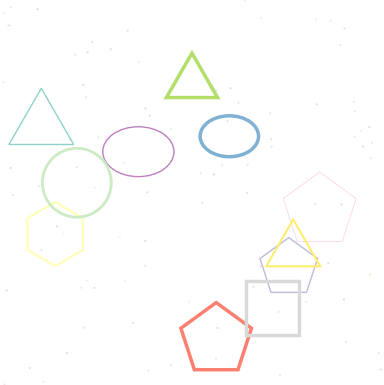[{"shape": "triangle", "thickness": 1, "radius": 0.49, "center": [0.107, 0.673]}, {"shape": "hexagon", "thickness": 1.5, "radius": 0.41, "center": [0.143, 0.392]}, {"shape": "pentagon", "thickness": 1, "radius": 0.39, "center": [0.75, 0.304]}, {"shape": "pentagon", "thickness": 2.5, "radius": 0.48, "center": [0.562, 0.118]}, {"shape": "oval", "thickness": 2.5, "radius": 0.38, "center": [0.596, 0.646]}, {"shape": "triangle", "thickness": 2.5, "radius": 0.38, "center": [0.499, 0.785]}, {"shape": "pentagon", "thickness": 0.5, "radius": 0.5, "center": [0.831, 0.454]}, {"shape": "square", "thickness": 2.5, "radius": 0.35, "center": [0.708, 0.201]}, {"shape": "oval", "thickness": 1, "radius": 0.46, "center": [0.359, 0.606]}, {"shape": "circle", "thickness": 2, "radius": 0.45, "center": [0.2, 0.525]}, {"shape": "triangle", "thickness": 1.5, "radius": 0.41, "center": [0.762, 0.349]}]